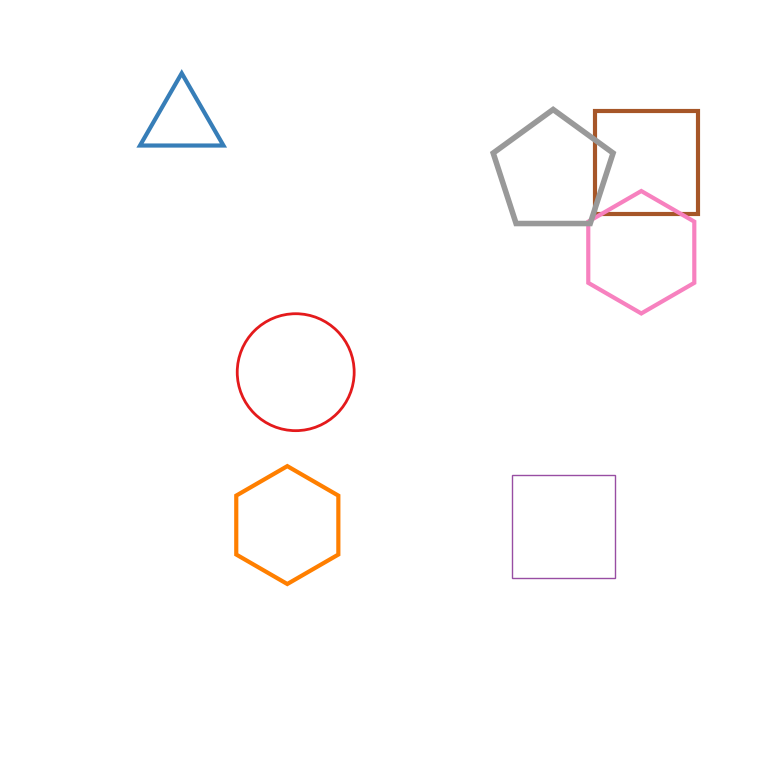[{"shape": "circle", "thickness": 1, "radius": 0.38, "center": [0.384, 0.517]}, {"shape": "triangle", "thickness": 1.5, "radius": 0.31, "center": [0.236, 0.842]}, {"shape": "square", "thickness": 0.5, "radius": 0.33, "center": [0.732, 0.316]}, {"shape": "hexagon", "thickness": 1.5, "radius": 0.38, "center": [0.373, 0.318]}, {"shape": "square", "thickness": 1.5, "radius": 0.33, "center": [0.84, 0.789]}, {"shape": "hexagon", "thickness": 1.5, "radius": 0.4, "center": [0.833, 0.672]}, {"shape": "pentagon", "thickness": 2, "radius": 0.41, "center": [0.718, 0.776]}]